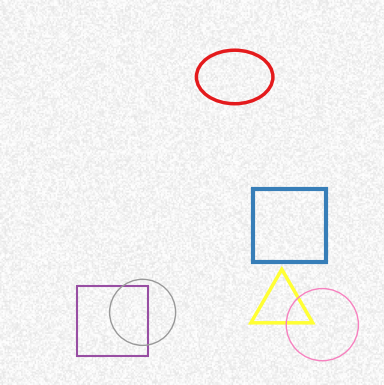[{"shape": "oval", "thickness": 2.5, "radius": 0.5, "center": [0.61, 0.8]}, {"shape": "square", "thickness": 3, "radius": 0.47, "center": [0.751, 0.414]}, {"shape": "square", "thickness": 1.5, "radius": 0.46, "center": [0.292, 0.166]}, {"shape": "triangle", "thickness": 2.5, "radius": 0.46, "center": [0.732, 0.208]}, {"shape": "circle", "thickness": 1, "radius": 0.47, "center": [0.837, 0.157]}, {"shape": "circle", "thickness": 1, "radius": 0.43, "center": [0.37, 0.189]}]